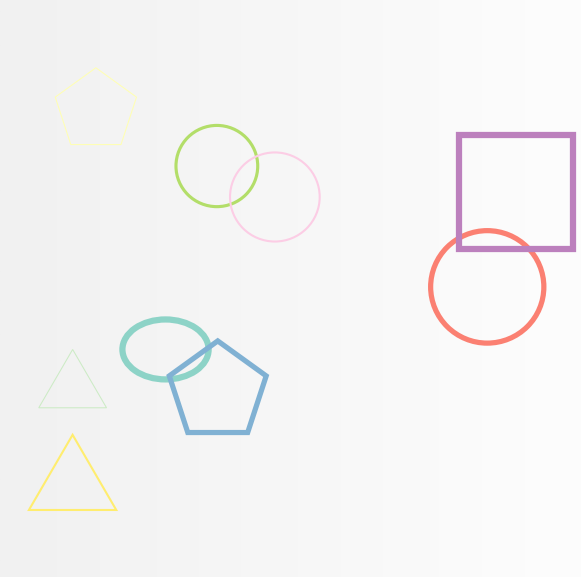[{"shape": "oval", "thickness": 3, "radius": 0.37, "center": [0.285, 0.394]}, {"shape": "pentagon", "thickness": 0.5, "radius": 0.37, "center": [0.165, 0.808]}, {"shape": "circle", "thickness": 2.5, "radius": 0.49, "center": [0.838, 0.502]}, {"shape": "pentagon", "thickness": 2.5, "radius": 0.44, "center": [0.375, 0.321]}, {"shape": "circle", "thickness": 1.5, "radius": 0.35, "center": [0.373, 0.712]}, {"shape": "circle", "thickness": 1, "radius": 0.39, "center": [0.473, 0.658]}, {"shape": "square", "thickness": 3, "radius": 0.49, "center": [0.888, 0.667]}, {"shape": "triangle", "thickness": 0.5, "radius": 0.34, "center": [0.125, 0.327]}, {"shape": "triangle", "thickness": 1, "radius": 0.43, "center": [0.125, 0.159]}]